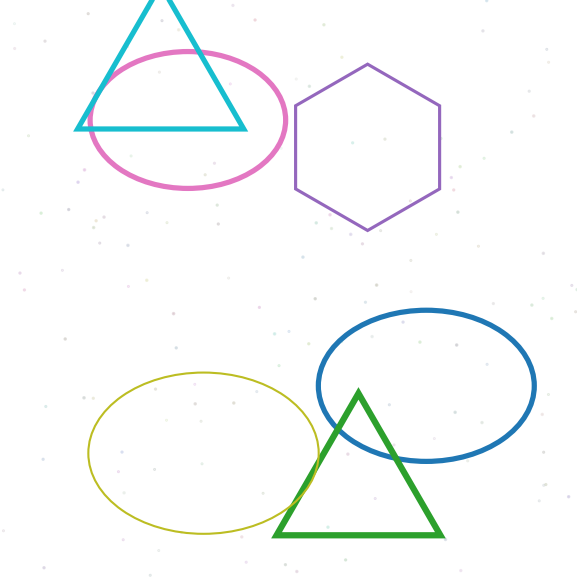[{"shape": "oval", "thickness": 2.5, "radius": 0.93, "center": [0.738, 0.331]}, {"shape": "triangle", "thickness": 3, "radius": 0.82, "center": [0.621, 0.154]}, {"shape": "hexagon", "thickness": 1.5, "radius": 0.72, "center": [0.637, 0.744]}, {"shape": "oval", "thickness": 2.5, "radius": 0.85, "center": [0.325, 0.791]}, {"shape": "oval", "thickness": 1, "radius": 1.0, "center": [0.352, 0.214]}, {"shape": "triangle", "thickness": 2.5, "radius": 0.83, "center": [0.278, 0.859]}]